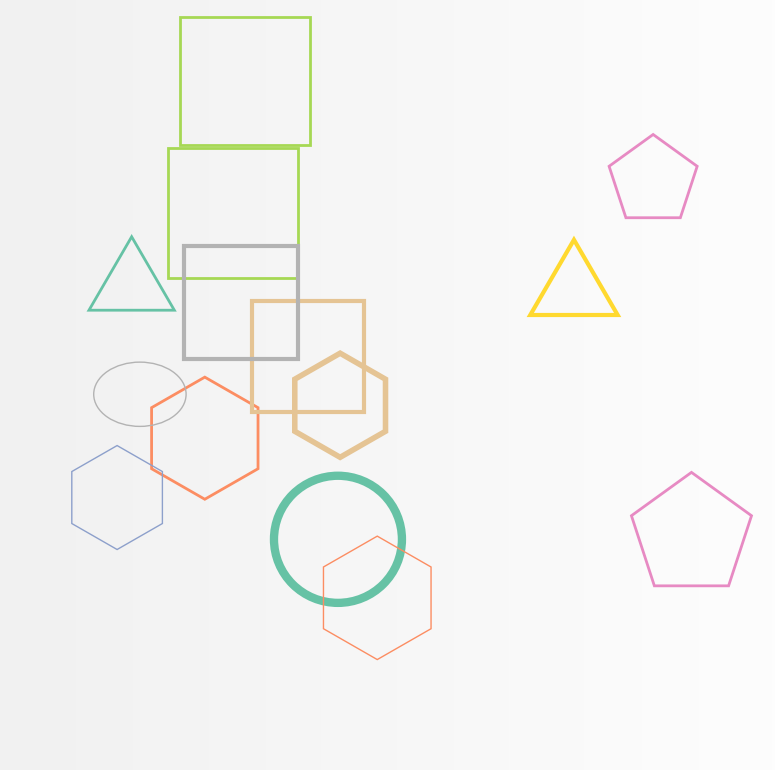[{"shape": "triangle", "thickness": 1, "radius": 0.32, "center": [0.17, 0.629]}, {"shape": "circle", "thickness": 3, "radius": 0.41, "center": [0.436, 0.3]}, {"shape": "hexagon", "thickness": 1, "radius": 0.4, "center": [0.264, 0.431]}, {"shape": "hexagon", "thickness": 0.5, "radius": 0.4, "center": [0.487, 0.224]}, {"shape": "hexagon", "thickness": 0.5, "radius": 0.34, "center": [0.151, 0.354]}, {"shape": "pentagon", "thickness": 1, "radius": 0.41, "center": [0.892, 0.305]}, {"shape": "pentagon", "thickness": 1, "radius": 0.3, "center": [0.843, 0.766]}, {"shape": "square", "thickness": 1, "radius": 0.42, "center": [0.301, 0.724]}, {"shape": "square", "thickness": 1, "radius": 0.42, "center": [0.316, 0.895]}, {"shape": "triangle", "thickness": 1.5, "radius": 0.33, "center": [0.741, 0.623]}, {"shape": "square", "thickness": 1.5, "radius": 0.36, "center": [0.398, 0.537]}, {"shape": "hexagon", "thickness": 2, "radius": 0.34, "center": [0.439, 0.474]}, {"shape": "square", "thickness": 1.5, "radius": 0.37, "center": [0.311, 0.607]}, {"shape": "oval", "thickness": 0.5, "radius": 0.3, "center": [0.181, 0.488]}]